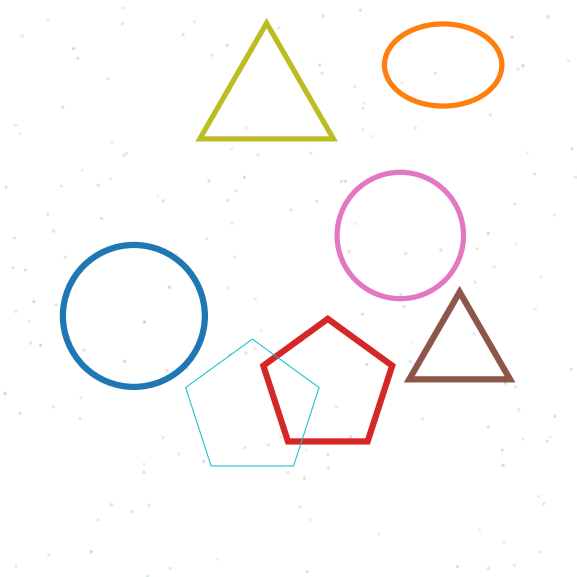[{"shape": "circle", "thickness": 3, "radius": 0.61, "center": [0.232, 0.452]}, {"shape": "oval", "thickness": 2.5, "radius": 0.51, "center": [0.767, 0.887]}, {"shape": "pentagon", "thickness": 3, "radius": 0.59, "center": [0.568, 0.33]}, {"shape": "triangle", "thickness": 3, "radius": 0.5, "center": [0.796, 0.393]}, {"shape": "circle", "thickness": 2.5, "radius": 0.55, "center": [0.693, 0.591]}, {"shape": "triangle", "thickness": 2.5, "radius": 0.67, "center": [0.462, 0.825]}, {"shape": "pentagon", "thickness": 0.5, "radius": 0.61, "center": [0.437, 0.29]}]